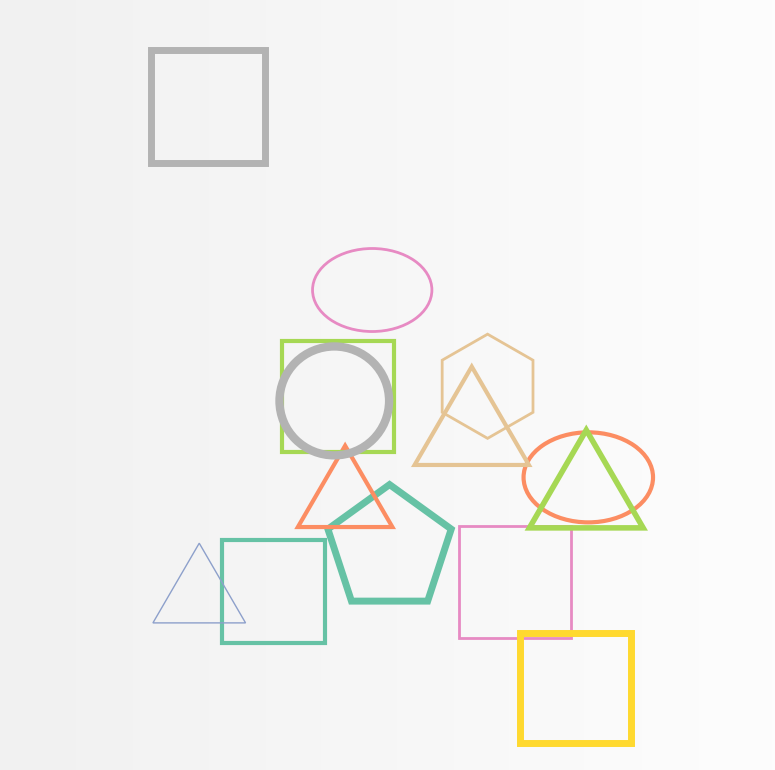[{"shape": "pentagon", "thickness": 2.5, "radius": 0.42, "center": [0.503, 0.287]}, {"shape": "square", "thickness": 1.5, "radius": 0.33, "center": [0.353, 0.231]}, {"shape": "oval", "thickness": 1.5, "radius": 0.42, "center": [0.759, 0.38]}, {"shape": "triangle", "thickness": 1.5, "radius": 0.35, "center": [0.445, 0.351]}, {"shape": "triangle", "thickness": 0.5, "radius": 0.34, "center": [0.257, 0.226]}, {"shape": "oval", "thickness": 1, "radius": 0.39, "center": [0.48, 0.623]}, {"shape": "square", "thickness": 1, "radius": 0.36, "center": [0.665, 0.244]}, {"shape": "triangle", "thickness": 2, "radius": 0.42, "center": [0.756, 0.357]}, {"shape": "square", "thickness": 1.5, "radius": 0.36, "center": [0.436, 0.486]}, {"shape": "square", "thickness": 2.5, "radius": 0.36, "center": [0.742, 0.107]}, {"shape": "triangle", "thickness": 1.5, "radius": 0.43, "center": [0.609, 0.439]}, {"shape": "hexagon", "thickness": 1, "radius": 0.34, "center": [0.629, 0.498]}, {"shape": "square", "thickness": 2.5, "radius": 0.37, "center": [0.269, 0.861]}, {"shape": "circle", "thickness": 3, "radius": 0.35, "center": [0.431, 0.479]}]